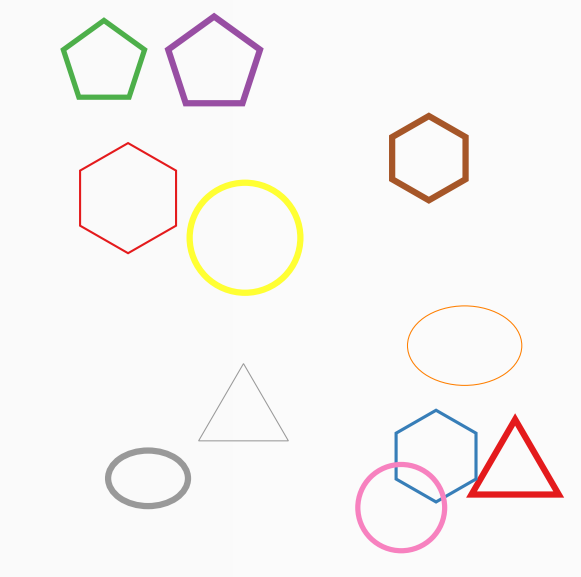[{"shape": "triangle", "thickness": 3, "radius": 0.43, "center": [0.886, 0.186]}, {"shape": "hexagon", "thickness": 1, "radius": 0.48, "center": [0.22, 0.656]}, {"shape": "hexagon", "thickness": 1.5, "radius": 0.4, "center": [0.75, 0.209]}, {"shape": "pentagon", "thickness": 2.5, "radius": 0.37, "center": [0.179, 0.89]}, {"shape": "pentagon", "thickness": 3, "radius": 0.42, "center": [0.368, 0.888]}, {"shape": "oval", "thickness": 0.5, "radius": 0.49, "center": [0.799, 0.401]}, {"shape": "circle", "thickness": 3, "radius": 0.48, "center": [0.422, 0.587]}, {"shape": "hexagon", "thickness": 3, "radius": 0.36, "center": [0.738, 0.725]}, {"shape": "circle", "thickness": 2.5, "radius": 0.37, "center": [0.69, 0.12]}, {"shape": "triangle", "thickness": 0.5, "radius": 0.45, "center": [0.419, 0.28]}, {"shape": "oval", "thickness": 3, "radius": 0.34, "center": [0.255, 0.171]}]